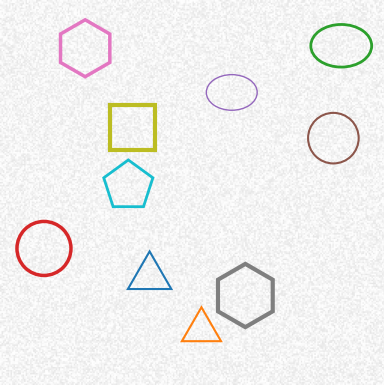[{"shape": "triangle", "thickness": 1.5, "radius": 0.33, "center": [0.389, 0.282]}, {"shape": "triangle", "thickness": 1.5, "radius": 0.29, "center": [0.523, 0.143]}, {"shape": "oval", "thickness": 2, "radius": 0.4, "center": [0.886, 0.881]}, {"shape": "circle", "thickness": 2.5, "radius": 0.35, "center": [0.114, 0.355]}, {"shape": "oval", "thickness": 1, "radius": 0.33, "center": [0.602, 0.76]}, {"shape": "circle", "thickness": 1.5, "radius": 0.33, "center": [0.866, 0.641]}, {"shape": "hexagon", "thickness": 2.5, "radius": 0.37, "center": [0.221, 0.875]}, {"shape": "hexagon", "thickness": 3, "radius": 0.41, "center": [0.637, 0.232]}, {"shape": "square", "thickness": 3, "radius": 0.3, "center": [0.344, 0.668]}, {"shape": "pentagon", "thickness": 2, "radius": 0.34, "center": [0.333, 0.517]}]